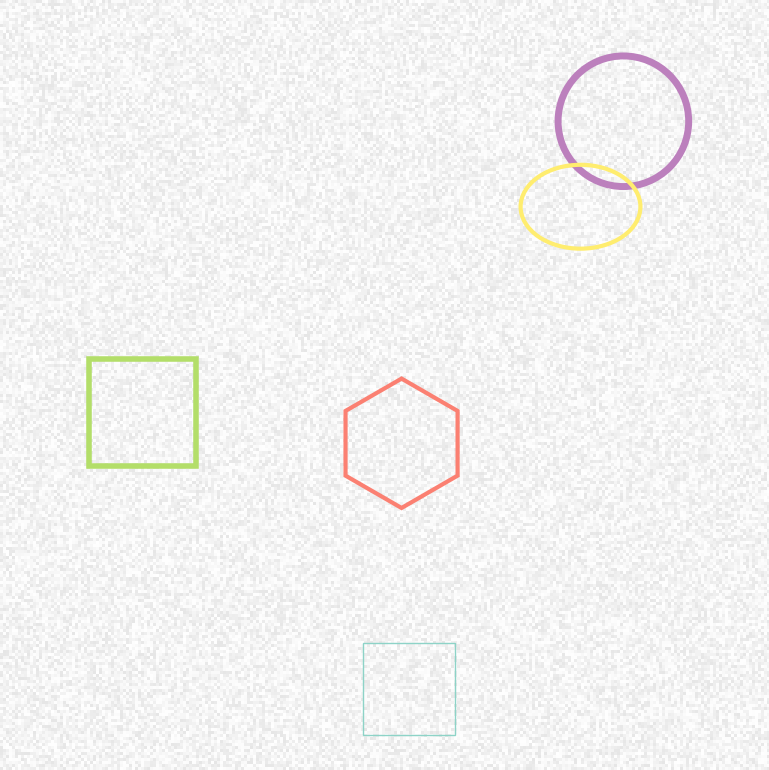[{"shape": "square", "thickness": 0.5, "radius": 0.3, "center": [0.532, 0.105]}, {"shape": "hexagon", "thickness": 1.5, "radius": 0.42, "center": [0.522, 0.424]}, {"shape": "square", "thickness": 2, "radius": 0.35, "center": [0.185, 0.464]}, {"shape": "circle", "thickness": 2.5, "radius": 0.42, "center": [0.81, 0.843]}, {"shape": "oval", "thickness": 1.5, "radius": 0.39, "center": [0.754, 0.732]}]